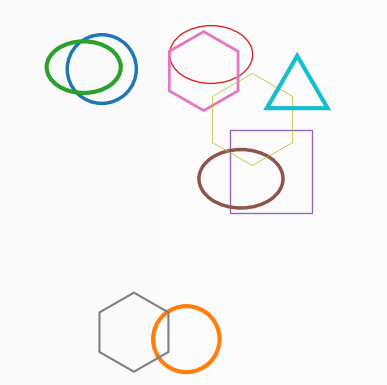[{"shape": "circle", "thickness": 2.5, "radius": 0.45, "center": [0.263, 0.821]}, {"shape": "circle", "thickness": 3, "radius": 0.43, "center": [0.481, 0.119]}, {"shape": "oval", "thickness": 3, "radius": 0.48, "center": [0.216, 0.826]}, {"shape": "oval", "thickness": 1, "radius": 0.54, "center": [0.545, 0.858]}, {"shape": "square", "thickness": 1, "radius": 0.53, "center": [0.699, 0.554]}, {"shape": "oval", "thickness": 2.5, "radius": 0.54, "center": [0.622, 0.536]}, {"shape": "hexagon", "thickness": 2, "radius": 0.51, "center": [0.526, 0.815]}, {"shape": "hexagon", "thickness": 1.5, "radius": 0.51, "center": [0.346, 0.137]}, {"shape": "hexagon", "thickness": 0.5, "radius": 0.6, "center": [0.652, 0.69]}, {"shape": "triangle", "thickness": 3, "radius": 0.45, "center": [0.767, 0.764]}]